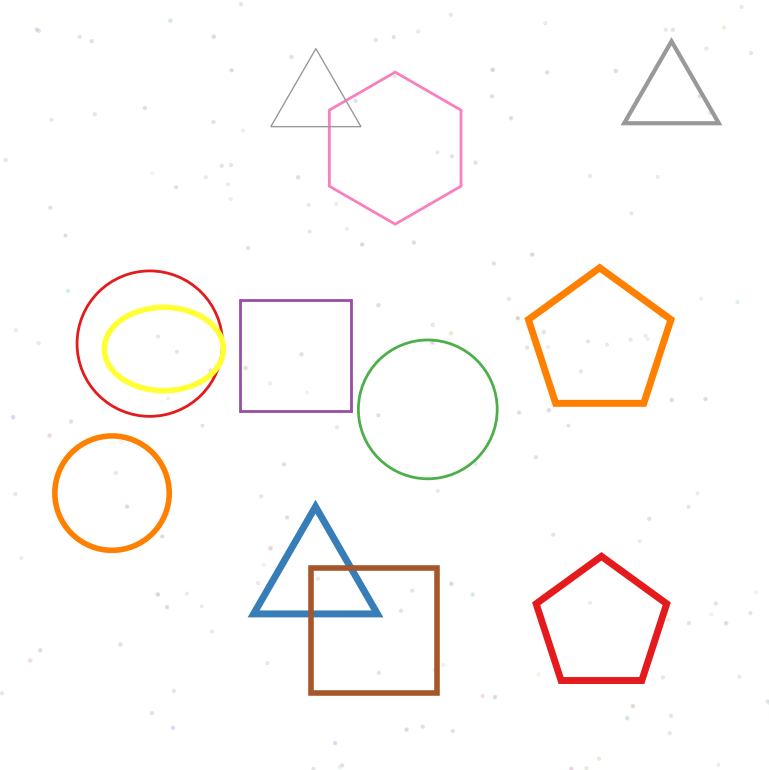[{"shape": "pentagon", "thickness": 2.5, "radius": 0.45, "center": [0.781, 0.188]}, {"shape": "circle", "thickness": 1, "radius": 0.47, "center": [0.195, 0.554]}, {"shape": "triangle", "thickness": 2.5, "radius": 0.46, "center": [0.41, 0.249]}, {"shape": "circle", "thickness": 1, "radius": 0.45, "center": [0.556, 0.468]}, {"shape": "square", "thickness": 1, "radius": 0.36, "center": [0.383, 0.538]}, {"shape": "pentagon", "thickness": 2.5, "radius": 0.49, "center": [0.779, 0.555]}, {"shape": "circle", "thickness": 2, "radius": 0.37, "center": [0.146, 0.36]}, {"shape": "oval", "thickness": 2, "radius": 0.39, "center": [0.213, 0.547]}, {"shape": "square", "thickness": 2, "radius": 0.41, "center": [0.486, 0.181]}, {"shape": "hexagon", "thickness": 1, "radius": 0.49, "center": [0.513, 0.808]}, {"shape": "triangle", "thickness": 0.5, "radius": 0.34, "center": [0.41, 0.869]}, {"shape": "triangle", "thickness": 1.5, "radius": 0.35, "center": [0.872, 0.875]}]